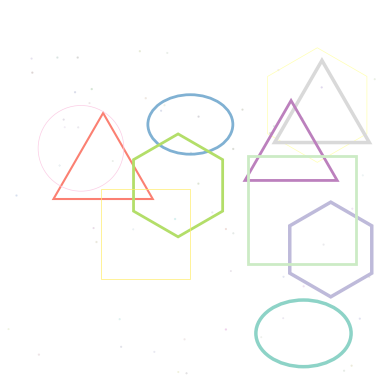[{"shape": "oval", "thickness": 2.5, "radius": 0.62, "center": [0.788, 0.134]}, {"shape": "hexagon", "thickness": 0.5, "radius": 0.74, "center": [0.824, 0.727]}, {"shape": "hexagon", "thickness": 2.5, "radius": 0.61, "center": [0.859, 0.352]}, {"shape": "triangle", "thickness": 1.5, "radius": 0.74, "center": [0.268, 0.558]}, {"shape": "oval", "thickness": 2, "radius": 0.55, "center": [0.494, 0.677]}, {"shape": "hexagon", "thickness": 2, "radius": 0.67, "center": [0.463, 0.518]}, {"shape": "circle", "thickness": 0.5, "radius": 0.56, "center": [0.21, 0.615]}, {"shape": "triangle", "thickness": 2.5, "radius": 0.71, "center": [0.836, 0.701]}, {"shape": "triangle", "thickness": 2, "radius": 0.69, "center": [0.756, 0.6]}, {"shape": "square", "thickness": 2, "radius": 0.7, "center": [0.785, 0.454]}, {"shape": "square", "thickness": 0.5, "radius": 0.58, "center": [0.378, 0.392]}]